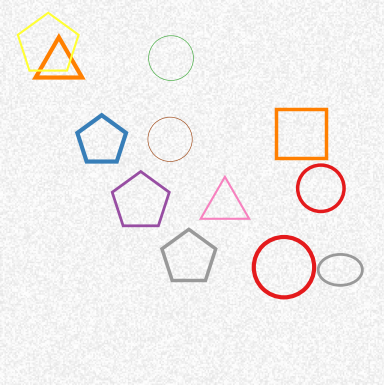[{"shape": "circle", "thickness": 3, "radius": 0.39, "center": [0.738, 0.306]}, {"shape": "circle", "thickness": 2.5, "radius": 0.3, "center": [0.833, 0.511]}, {"shape": "pentagon", "thickness": 3, "radius": 0.33, "center": [0.264, 0.634]}, {"shape": "circle", "thickness": 0.5, "radius": 0.29, "center": [0.444, 0.849]}, {"shape": "pentagon", "thickness": 2, "radius": 0.39, "center": [0.366, 0.477]}, {"shape": "square", "thickness": 2.5, "radius": 0.32, "center": [0.781, 0.653]}, {"shape": "triangle", "thickness": 3, "radius": 0.35, "center": [0.153, 0.834]}, {"shape": "pentagon", "thickness": 1.5, "radius": 0.41, "center": [0.125, 0.884]}, {"shape": "circle", "thickness": 0.5, "radius": 0.29, "center": [0.442, 0.638]}, {"shape": "triangle", "thickness": 1.5, "radius": 0.36, "center": [0.584, 0.468]}, {"shape": "oval", "thickness": 2, "radius": 0.29, "center": [0.884, 0.299]}, {"shape": "pentagon", "thickness": 2.5, "radius": 0.37, "center": [0.49, 0.331]}]